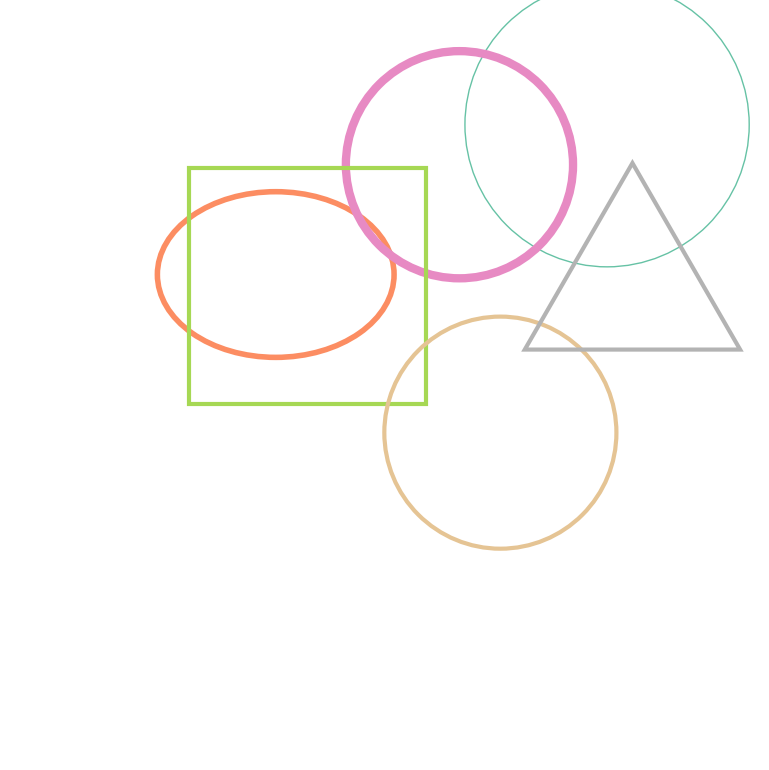[{"shape": "circle", "thickness": 0.5, "radius": 0.92, "center": [0.788, 0.838]}, {"shape": "oval", "thickness": 2, "radius": 0.77, "center": [0.358, 0.643]}, {"shape": "circle", "thickness": 3, "radius": 0.74, "center": [0.597, 0.786]}, {"shape": "square", "thickness": 1.5, "radius": 0.77, "center": [0.399, 0.629]}, {"shape": "circle", "thickness": 1.5, "radius": 0.75, "center": [0.65, 0.438]}, {"shape": "triangle", "thickness": 1.5, "radius": 0.81, "center": [0.821, 0.627]}]